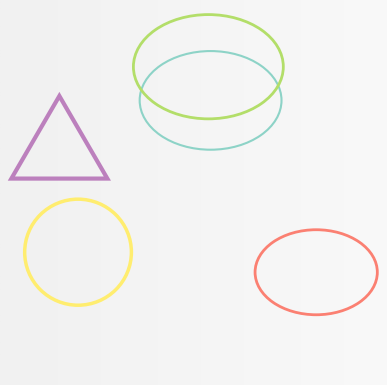[{"shape": "oval", "thickness": 1.5, "radius": 0.92, "center": [0.543, 0.739]}, {"shape": "oval", "thickness": 2, "radius": 0.79, "center": [0.816, 0.293]}, {"shape": "oval", "thickness": 2, "radius": 0.97, "center": [0.538, 0.827]}, {"shape": "triangle", "thickness": 3, "radius": 0.71, "center": [0.153, 0.608]}, {"shape": "circle", "thickness": 2.5, "radius": 0.69, "center": [0.201, 0.345]}]